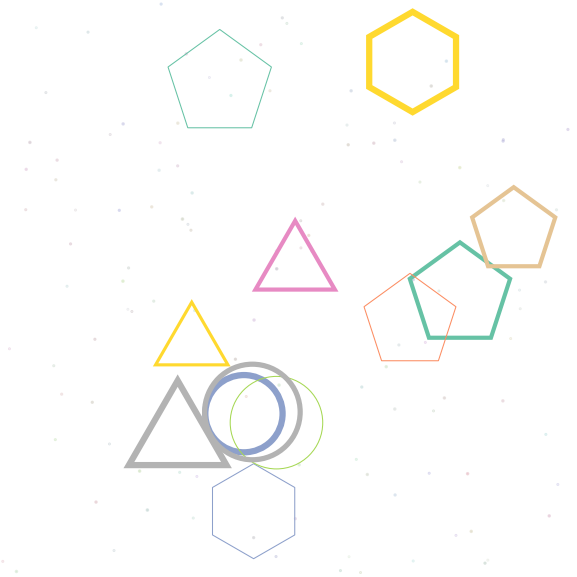[{"shape": "pentagon", "thickness": 2, "radius": 0.46, "center": [0.796, 0.488]}, {"shape": "pentagon", "thickness": 0.5, "radius": 0.47, "center": [0.38, 0.854]}, {"shape": "pentagon", "thickness": 0.5, "radius": 0.42, "center": [0.71, 0.442]}, {"shape": "circle", "thickness": 3, "radius": 0.33, "center": [0.422, 0.283]}, {"shape": "hexagon", "thickness": 0.5, "radius": 0.41, "center": [0.439, 0.114]}, {"shape": "triangle", "thickness": 2, "radius": 0.4, "center": [0.511, 0.537]}, {"shape": "circle", "thickness": 0.5, "radius": 0.4, "center": [0.479, 0.267]}, {"shape": "hexagon", "thickness": 3, "radius": 0.43, "center": [0.714, 0.892]}, {"shape": "triangle", "thickness": 1.5, "radius": 0.36, "center": [0.332, 0.404]}, {"shape": "pentagon", "thickness": 2, "radius": 0.38, "center": [0.89, 0.599]}, {"shape": "circle", "thickness": 2.5, "radius": 0.41, "center": [0.437, 0.286]}, {"shape": "triangle", "thickness": 3, "radius": 0.49, "center": [0.308, 0.243]}]